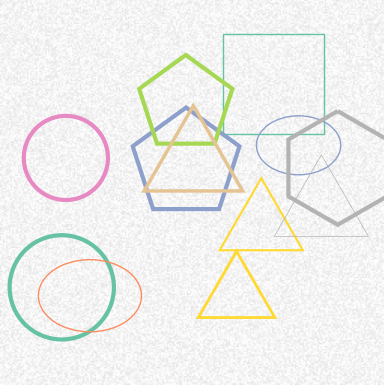[{"shape": "square", "thickness": 1, "radius": 0.65, "center": [0.711, 0.782]}, {"shape": "circle", "thickness": 3, "radius": 0.68, "center": [0.16, 0.254]}, {"shape": "oval", "thickness": 1, "radius": 0.67, "center": [0.234, 0.232]}, {"shape": "pentagon", "thickness": 3, "radius": 0.73, "center": [0.483, 0.575]}, {"shape": "oval", "thickness": 1, "radius": 0.55, "center": [0.776, 0.623]}, {"shape": "circle", "thickness": 3, "radius": 0.55, "center": [0.171, 0.59]}, {"shape": "pentagon", "thickness": 3, "radius": 0.64, "center": [0.483, 0.73]}, {"shape": "triangle", "thickness": 2, "radius": 0.57, "center": [0.614, 0.233]}, {"shape": "triangle", "thickness": 1.5, "radius": 0.62, "center": [0.679, 0.412]}, {"shape": "triangle", "thickness": 2.5, "radius": 0.74, "center": [0.502, 0.578]}, {"shape": "hexagon", "thickness": 3, "radius": 0.74, "center": [0.877, 0.564]}, {"shape": "triangle", "thickness": 0.5, "radius": 0.71, "center": [0.835, 0.457]}]